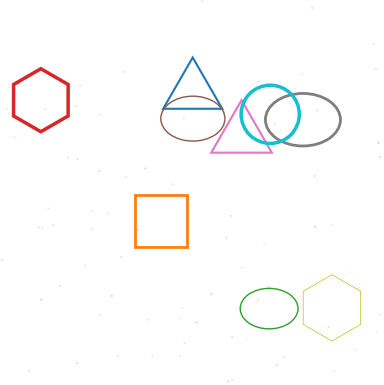[{"shape": "triangle", "thickness": 1.5, "radius": 0.44, "center": [0.501, 0.762]}, {"shape": "square", "thickness": 2, "radius": 0.34, "center": [0.418, 0.425]}, {"shape": "oval", "thickness": 1, "radius": 0.38, "center": [0.699, 0.198]}, {"shape": "hexagon", "thickness": 2.5, "radius": 0.41, "center": [0.106, 0.74]}, {"shape": "oval", "thickness": 1, "radius": 0.42, "center": [0.501, 0.692]}, {"shape": "triangle", "thickness": 1.5, "radius": 0.45, "center": [0.627, 0.649]}, {"shape": "oval", "thickness": 2, "radius": 0.49, "center": [0.787, 0.689]}, {"shape": "hexagon", "thickness": 0.5, "radius": 0.43, "center": [0.862, 0.2]}, {"shape": "circle", "thickness": 2.5, "radius": 0.38, "center": [0.702, 0.703]}]